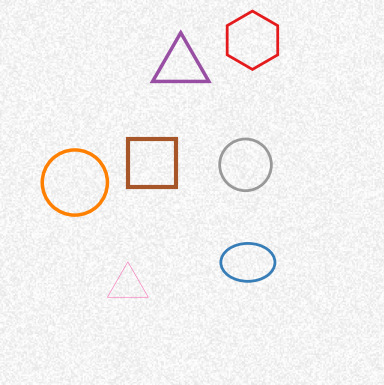[{"shape": "hexagon", "thickness": 2, "radius": 0.38, "center": [0.656, 0.895]}, {"shape": "oval", "thickness": 2, "radius": 0.35, "center": [0.644, 0.318]}, {"shape": "triangle", "thickness": 2.5, "radius": 0.42, "center": [0.469, 0.831]}, {"shape": "circle", "thickness": 2.5, "radius": 0.42, "center": [0.194, 0.526]}, {"shape": "square", "thickness": 3, "radius": 0.31, "center": [0.395, 0.576]}, {"shape": "triangle", "thickness": 0.5, "radius": 0.31, "center": [0.332, 0.259]}, {"shape": "circle", "thickness": 2, "radius": 0.34, "center": [0.638, 0.572]}]